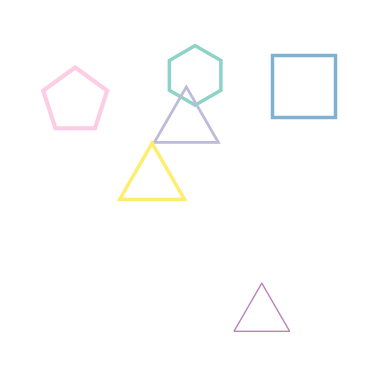[{"shape": "hexagon", "thickness": 2.5, "radius": 0.39, "center": [0.507, 0.804]}, {"shape": "triangle", "thickness": 2, "radius": 0.48, "center": [0.484, 0.678]}, {"shape": "square", "thickness": 2.5, "radius": 0.41, "center": [0.788, 0.777]}, {"shape": "pentagon", "thickness": 3, "radius": 0.44, "center": [0.195, 0.737]}, {"shape": "triangle", "thickness": 1, "radius": 0.42, "center": [0.68, 0.181]}, {"shape": "triangle", "thickness": 2.5, "radius": 0.49, "center": [0.395, 0.531]}]